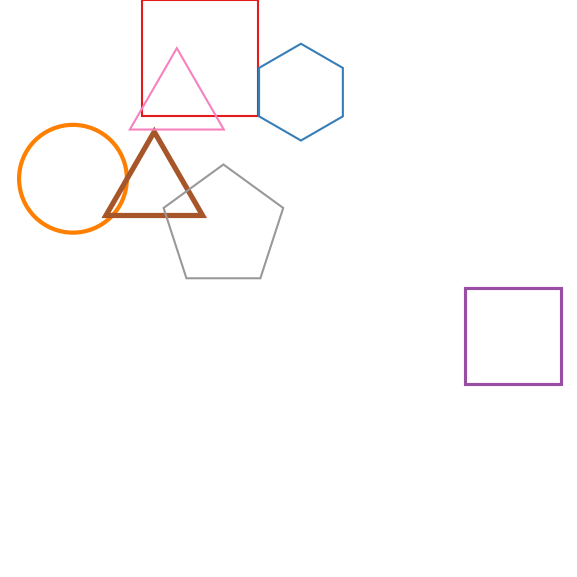[{"shape": "square", "thickness": 1, "radius": 0.5, "center": [0.346, 0.899]}, {"shape": "hexagon", "thickness": 1, "radius": 0.42, "center": [0.521, 0.84]}, {"shape": "square", "thickness": 1.5, "radius": 0.42, "center": [0.889, 0.417]}, {"shape": "circle", "thickness": 2, "radius": 0.47, "center": [0.126, 0.69]}, {"shape": "triangle", "thickness": 2.5, "radius": 0.48, "center": [0.267, 0.674]}, {"shape": "triangle", "thickness": 1, "radius": 0.47, "center": [0.306, 0.822]}, {"shape": "pentagon", "thickness": 1, "radius": 0.54, "center": [0.387, 0.605]}]